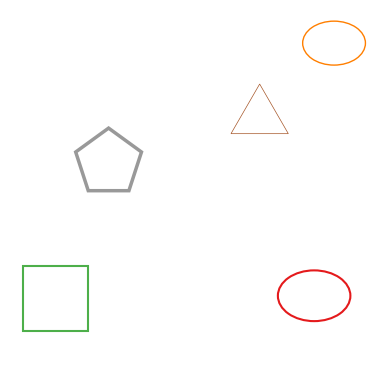[{"shape": "oval", "thickness": 1.5, "radius": 0.47, "center": [0.816, 0.232]}, {"shape": "square", "thickness": 1.5, "radius": 0.42, "center": [0.144, 0.225]}, {"shape": "oval", "thickness": 1, "radius": 0.41, "center": [0.868, 0.888]}, {"shape": "triangle", "thickness": 0.5, "radius": 0.43, "center": [0.674, 0.696]}, {"shape": "pentagon", "thickness": 2.5, "radius": 0.45, "center": [0.282, 0.577]}]